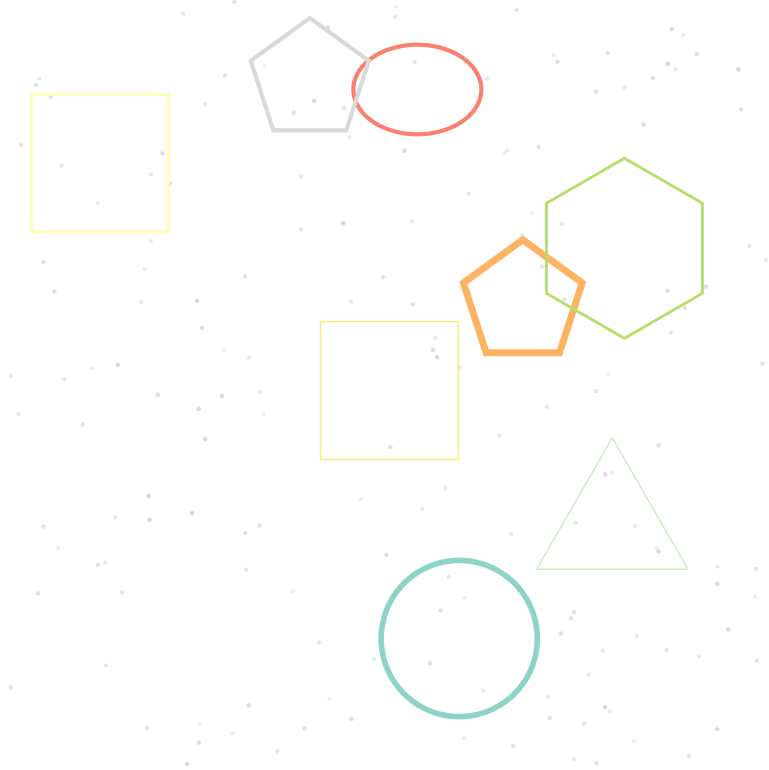[{"shape": "circle", "thickness": 2, "radius": 0.51, "center": [0.596, 0.171]}, {"shape": "square", "thickness": 1, "radius": 0.44, "center": [0.129, 0.789]}, {"shape": "oval", "thickness": 1.5, "radius": 0.42, "center": [0.542, 0.884]}, {"shape": "pentagon", "thickness": 2.5, "radius": 0.41, "center": [0.679, 0.608]}, {"shape": "hexagon", "thickness": 1, "radius": 0.58, "center": [0.811, 0.678]}, {"shape": "pentagon", "thickness": 1.5, "radius": 0.4, "center": [0.402, 0.896]}, {"shape": "triangle", "thickness": 0.5, "radius": 0.57, "center": [0.795, 0.318]}, {"shape": "square", "thickness": 0.5, "radius": 0.45, "center": [0.505, 0.494]}]